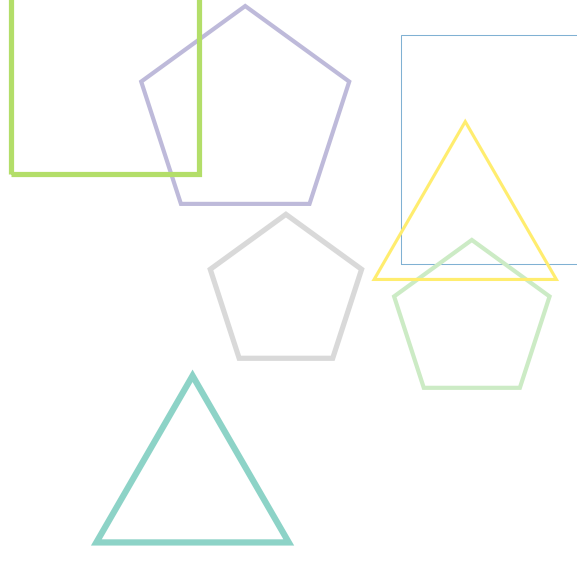[{"shape": "triangle", "thickness": 3, "radius": 0.96, "center": [0.333, 0.156]}, {"shape": "pentagon", "thickness": 2, "radius": 0.95, "center": [0.425, 0.799]}, {"shape": "square", "thickness": 0.5, "radius": 0.99, "center": [0.893, 0.74]}, {"shape": "square", "thickness": 2.5, "radius": 0.81, "center": [0.182, 0.86]}, {"shape": "pentagon", "thickness": 2.5, "radius": 0.69, "center": [0.495, 0.49]}, {"shape": "pentagon", "thickness": 2, "radius": 0.71, "center": [0.817, 0.442]}, {"shape": "triangle", "thickness": 1.5, "radius": 0.91, "center": [0.806, 0.606]}]